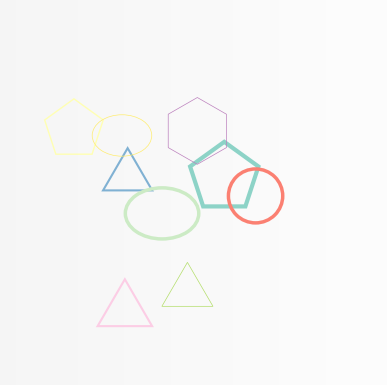[{"shape": "pentagon", "thickness": 3, "radius": 0.46, "center": [0.579, 0.539]}, {"shape": "pentagon", "thickness": 1, "radius": 0.4, "center": [0.191, 0.664]}, {"shape": "circle", "thickness": 2.5, "radius": 0.35, "center": [0.66, 0.491]}, {"shape": "triangle", "thickness": 1.5, "radius": 0.37, "center": [0.329, 0.542]}, {"shape": "triangle", "thickness": 0.5, "radius": 0.38, "center": [0.484, 0.242]}, {"shape": "triangle", "thickness": 1.5, "radius": 0.41, "center": [0.322, 0.194]}, {"shape": "hexagon", "thickness": 0.5, "radius": 0.43, "center": [0.509, 0.66]}, {"shape": "oval", "thickness": 2.5, "radius": 0.47, "center": [0.418, 0.446]}, {"shape": "oval", "thickness": 0.5, "radius": 0.38, "center": [0.315, 0.648]}]